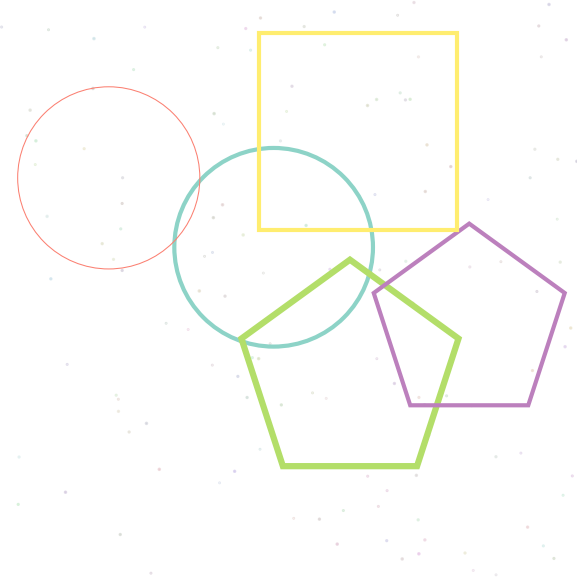[{"shape": "circle", "thickness": 2, "radius": 0.86, "center": [0.474, 0.571]}, {"shape": "circle", "thickness": 0.5, "radius": 0.79, "center": [0.188, 0.691]}, {"shape": "pentagon", "thickness": 3, "radius": 0.99, "center": [0.606, 0.352]}, {"shape": "pentagon", "thickness": 2, "radius": 0.87, "center": [0.813, 0.438]}, {"shape": "square", "thickness": 2, "radius": 0.85, "center": [0.62, 0.772]}]